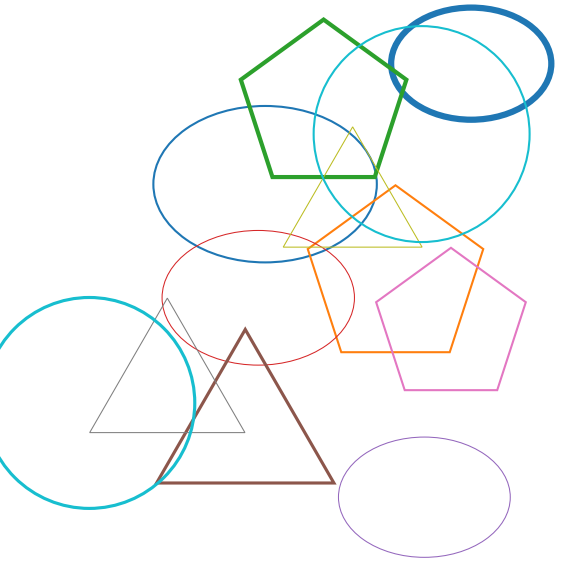[{"shape": "oval", "thickness": 1, "radius": 0.97, "center": [0.459, 0.68]}, {"shape": "oval", "thickness": 3, "radius": 0.69, "center": [0.816, 0.889]}, {"shape": "pentagon", "thickness": 1, "radius": 0.8, "center": [0.685, 0.519]}, {"shape": "pentagon", "thickness": 2, "radius": 0.75, "center": [0.56, 0.814]}, {"shape": "oval", "thickness": 0.5, "radius": 0.83, "center": [0.447, 0.483]}, {"shape": "oval", "thickness": 0.5, "radius": 0.74, "center": [0.735, 0.138]}, {"shape": "triangle", "thickness": 1.5, "radius": 0.89, "center": [0.425, 0.251]}, {"shape": "pentagon", "thickness": 1, "radius": 0.68, "center": [0.781, 0.434]}, {"shape": "triangle", "thickness": 0.5, "radius": 0.78, "center": [0.29, 0.328]}, {"shape": "triangle", "thickness": 0.5, "radius": 0.69, "center": [0.611, 0.641]}, {"shape": "circle", "thickness": 1.5, "radius": 0.91, "center": [0.155, 0.301]}, {"shape": "circle", "thickness": 1, "radius": 0.93, "center": [0.73, 0.767]}]